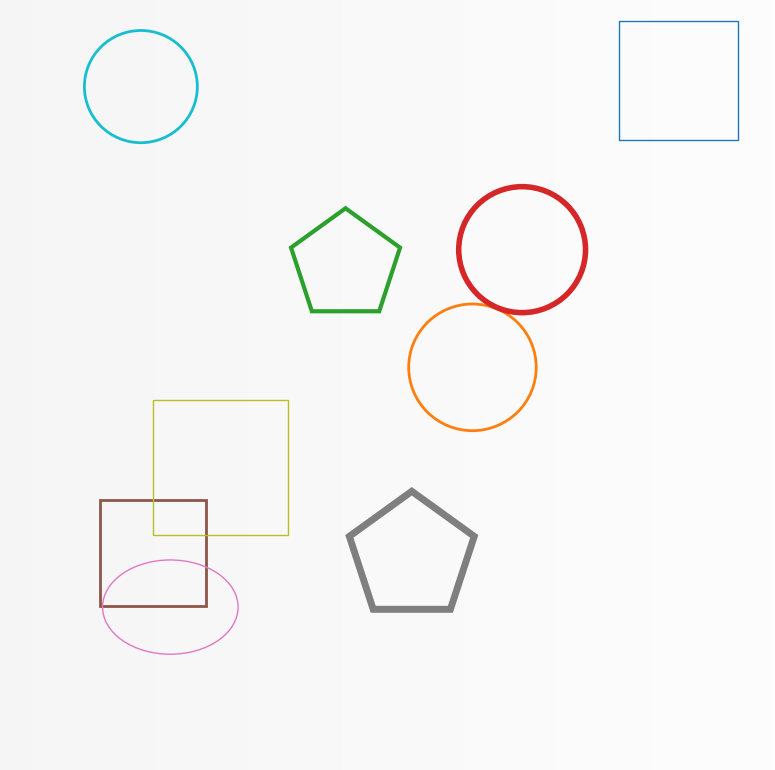[{"shape": "square", "thickness": 0.5, "radius": 0.38, "center": [0.876, 0.895]}, {"shape": "circle", "thickness": 1, "radius": 0.41, "center": [0.61, 0.523]}, {"shape": "pentagon", "thickness": 1.5, "radius": 0.37, "center": [0.446, 0.656]}, {"shape": "circle", "thickness": 2, "radius": 0.41, "center": [0.674, 0.676]}, {"shape": "square", "thickness": 1, "radius": 0.34, "center": [0.197, 0.282]}, {"shape": "oval", "thickness": 0.5, "radius": 0.44, "center": [0.22, 0.212]}, {"shape": "pentagon", "thickness": 2.5, "radius": 0.42, "center": [0.531, 0.277]}, {"shape": "square", "thickness": 0.5, "radius": 0.44, "center": [0.285, 0.393]}, {"shape": "circle", "thickness": 1, "radius": 0.36, "center": [0.182, 0.888]}]